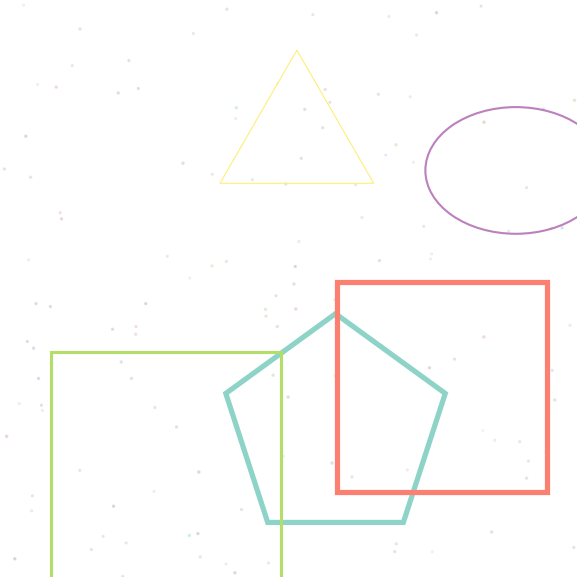[{"shape": "pentagon", "thickness": 2.5, "radius": 1.0, "center": [0.581, 0.256]}, {"shape": "square", "thickness": 2.5, "radius": 0.91, "center": [0.766, 0.329]}, {"shape": "square", "thickness": 1.5, "radius": 1.0, "center": [0.288, 0.191]}, {"shape": "oval", "thickness": 1, "radius": 0.78, "center": [0.893, 0.704]}, {"shape": "triangle", "thickness": 0.5, "radius": 0.77, "center": [0.514, 0.759]}]